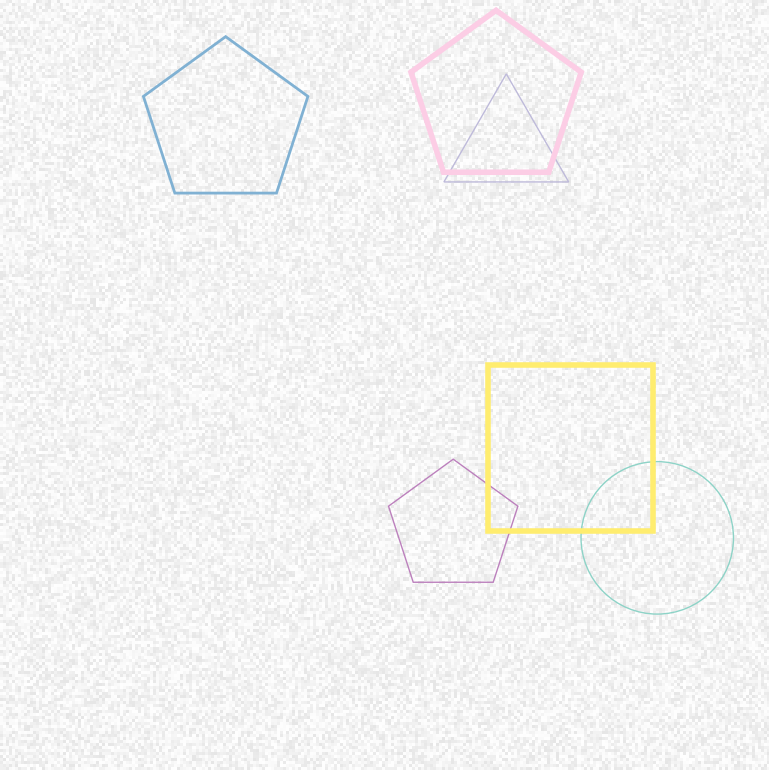[{"shape": "circle", "thickness": 0.5, "radius": 0.49, "center": [0.854, 0.301]}, {"shape": "triangle", "thickness": 0.5, "radius": 0.47, "center": [0.658, 0.81]}, {"shape": "pentagon", "thickness": 1, "radius": 0.56, "center": [0.293, 0.84]}, {"shape": "pentagon", "thickness": 2, "radius": 0.58, "center": [0.644, 0.87]}, {"shape": "pentagon", "thickness": 0.5, "radius": 0.44, "center": [0.589, 0.315]}, {"shape": "square", "thickness": 2, "radius": 0.54, "center": [0.741, 0.418]}]